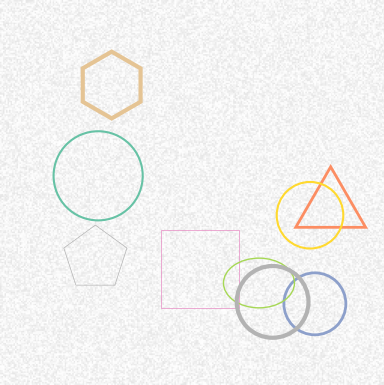[{"shape": "circle", "thickness": 1.5, "radius": 0.58, "center": [0.255, 0.543]}, {"shape": "triangle", "thickness": 2, "radius": 0.52, "center": [0.859, 0.462]}, {"shape": "circle", "thickness": 2, "radius": 0.4, "center": [0.818, 0.211]}, {"shape": "square", "thickness": 0.5, "radius": 0.5, "center": [0.519, 0.301]}, {"shape": "oval", "thickness": 1, "radius": 0.46, "center": [0.673, 0.265]}, {"shape": "circle", "thickness": 1.5, "radius": 0.43, "center": [0.805, 0.441]}, {"shape": "hexagon", "thickness": 3, "radius": 0.43, "center": [0.29, 0.779]}, {"shape": "circle", "thickness": 3, "radius": 0.47, "center": [0.708, 0.216]}, {"shape": "pentagon", "thickness": 0.5, "radius": 0.43, "center": [0.248, 0.329]}]